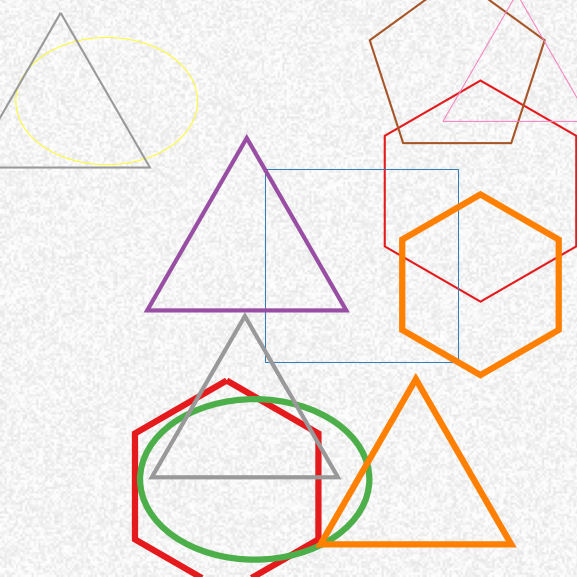[{"shape": "hexagon", "thickness": 1, "radius": 0.96, "center": [0.832, 0.668]}, {"shape": "hexagon", "thickness": 3, "radius": 0.92, "center": [0.393, 0.157]}, {"shape": "square", "thickness": 0.5, "radius": 0.84, "center": [0.626, 0.539]}, {"shape": "oval", "thickness": 3, "radius": 0.99, "center": [0.441, 0.169]}, {"shape": "triangle", "thickness": 2, "radius": 1.0, "center": [0.427, 0.561]}, {"shape": "triangle", "thickness": 3, "radius": 0.95, "center": [0.72, 0.152]}, {"shape": "hexagon", "thickness": 3, "radius": 0.78, "center": [0.832, 0.506]}, {"shape": "oval", "thickness": 0.5, "radius": 0.79, "center": [0.185, 0.824]}, {"shape": "pentagon", "thickness": 1, "radius": 0.8, "center": [0.792, 0.88]}, {"shape": "triangle", "thickness": 0.5, "radius": 0.74, "center": [0.895, 0.863]}, {"shape": "triangle", "thickness": 1, "radius": 0.89, "center": [0.105, 0.798]}, {"shape": "triangle", "thickness": 2, "radius": 0.93, "center": [0.424, 0.266]}]